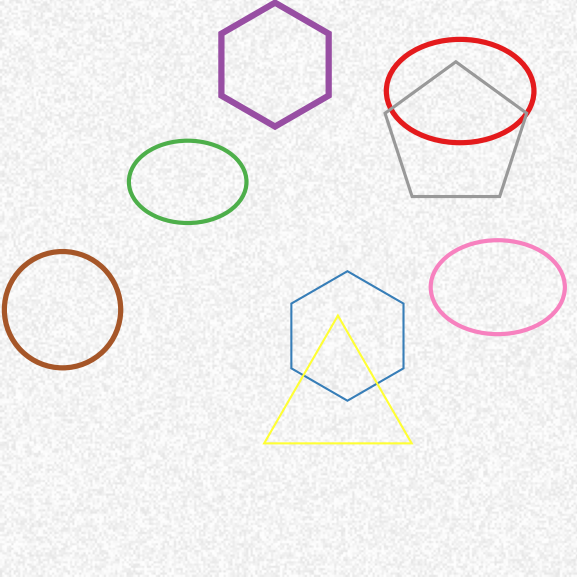[{"shape": "oval", "thickness": 2.5, "radius": 0.64, "center": [0.797, 0.841]}, {"shape": "hexagon", "thickness": 1, "radius": 0.56, "center": [0.602, 0.417]}, {"shape": "oval", "thickness": 2, "radius": 0.51, "center": [0.325, 0.684]}, {"shape": "hexagon", "thickness": 3, "radius": 0.54, "center": [0.476, 0.887]}, {"shape": "triangle", "thickness": 1, "radius": 0.74, "center": [0.585, 0.305]}, {"shape": "circle", "thickness": 2.5, "radius": 0.5, "center": [0.108, 0.463]}, {"shape": "oval", "thickness": 2, "radius": 0.58, "center": [0.862, 0.502]}, {"shape": "pentagon", "thickness": 1.5, "radius": 0.64, "center": [0.789, 0.763]}]